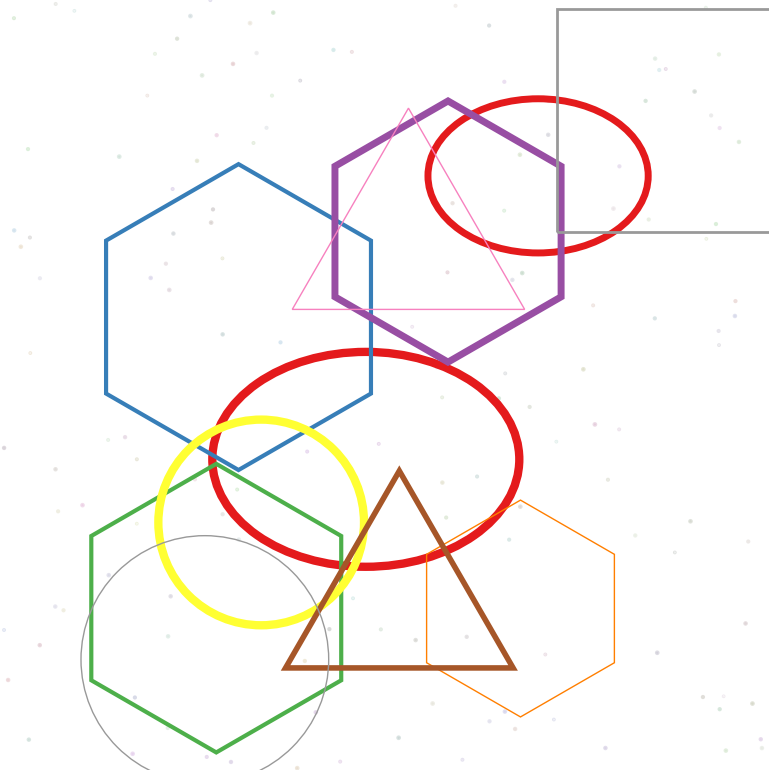[{"shape": "oval", "thickness": 2.5, "radius": 0.72, "center": [0.699, 0.772]}, {"shape": "oval", "thickness": 3, "radius": 1.0, "center": [0.475, 0.403]}, {"shape": "hexagon", "thickness": 1.5, "radius": 0.99, "center": [0.31, 0.588]}, {"shape": "hexagon", "thickness": 1.5, "radius": 0.94, "center": [0.281, 0.21]}, {"shape": "hexagon", "thickness": 2.5, "radius": 0.85, "center": [0.582, 0.699]}, {"shape": "hexagon", "thickness": 0.5, "radius": 0.7, "center": [0.676, 0.21]}, {"shape": "circle", "thickness": 3, "radius": 0.67, "center": [0.339, 0.322]}, {"shape": "triangle", "thickness": 2, "radius": 0.85, "center": [0.519, 0.218]}, {"shape": "triangle", "thickness": 0.5, "radius": 0.87, "center": [0.53, 0.685]}, {"shape": "square", "thickness": 1, "radius": 0.73, "center": [0.869, 0.843]}, {"shape": "circle", "thickness": 0.5, "radius": 0.8, "center": [0.266, 0.143]}]